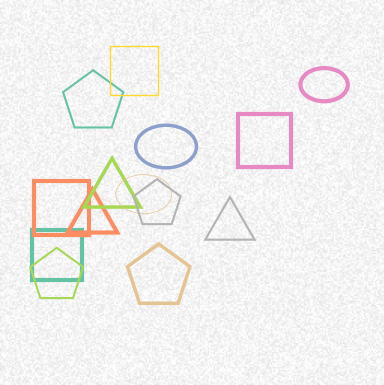[{"shape": "pentagon", "thickness": 1.5, "radius": 0.41, "center": [0.242, 0.735]}, {"shape": "square", "thickness": 3, "radius": 0.32, "center": [0.148, 0.337]}, {"shape": "square", "thickness": 3, "radius": 0.35, "center": [0.16, 0.46]}, {"shape": "triangle", "thickness": 3, "radius": 0.37, "center": [0.24, 0.433]}, {"shape": "oval", "thickness": 2.5, "radius": 0.39, "center": [0.431, 0.619]}, {"shape": "oval", "thickness": 3, "radius": 0.31, "center": [0.842, 0.78]}, {"shape": "square", "thickness": 3, "radius": 0.35, "center": [0.687, 0.635]}, {"shape": "pentagon", "thickness": 1.5, "radius": 0.36, "center": [0.147, 0.284]}, {"shape": "triangle", "thickness": 2.5, "radius": 0.42, "center": [0.291, 0.504]}, {"shape": "square", "thickness": 1, "radius": 0.31, "center": [0.348, 0.817]}, {"shape": "oval", "thickness": 0.5, "radius": 0.36, "center": [0.374, 0.496]}, {"shape": "pentagon", "thickness": 2.5, "radius": 0.43, "center": [0.412, 0.281]}, {"shape": "pentagon", "thickness": 1.5, "radius": 0.32, "center": [0.408, 0.47]}, {"shape": "triangle", "thickness": 1.5, "radius": 0.37, "center": [0.597, 0.414]}]